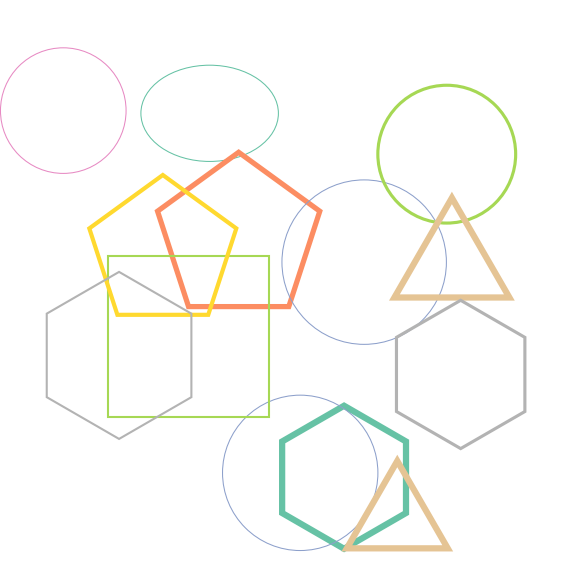[{"shape": "hexagon", "thickness": 3, "radius": 0.62, "center": [0.596, 0.173]}, {"shape": "oval", "thickness": 0.5, "radius": 0.6, "center": [0.363, 0.803]}, {"shape": "pentagon", "thickness": 2.5, "radius": 0.74, "center": [0.413, 0.588]}, {"shape": "circle", "thickness": 0.5, "radius": 0.71, "center": [0.631, 0.545]}, {"shape": "circle", "thickness": 0.5, "radius": 0.67, "center": [0.52, 0.18]}, {"shape": "circle", "thickness": 0.5, "radius": 0.54, "center": [0.11, 0.808]}, {"shape": "square", "thickness": 1, "radius": 0.7, "center": [0.326, 0.417]}, {"shape": "circle", "thickness": 1.5, "radius": 0.6, "center": [0.774, 0.732]}, {"shape": "pentagon", "thickness": 2, "radius": 0.67, "center": [0.282, 0.562]}, {"shape": "triangle", "thickness": 3, "radius": 0.57, "center": [0.783, 0.541]}, {"shape": "triangle", "thickness": 3, "radius": 0.5, "center": [0.688, 0.1]}, {"shape": "hexagon", "thickness": 1, "radius": 0.72, "center": [0.206, 0.384]}, {"shape": "hexagon", "thickness": 1.5, "radius": 0.64, "center": [0.798, 0.351]}]